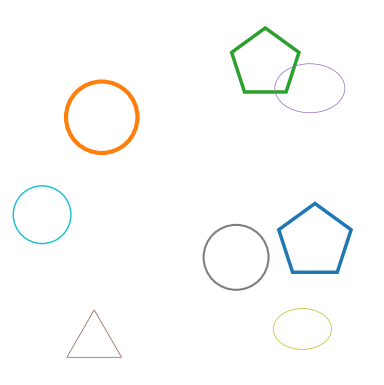[{"shape": "pentagon", "thickness": 2.5, "radius": 0.49, "center": [0.818, 0.373]}, {"shape": "circle", "thickness": 3, "radius": 0.46, "center": [0.264, 0.695]}, {"shape": "pentagon", "thickness": 2.5, "radius": 0.46, "center": [0.689, 0.835]}, {"shape": "oval", "thickness": 0.5, "radius": 0.45, "center": [0.805, 0.771]}, {"shape": "triangle", "thickness": 0.5, "radius": 0.41, "center": [0.245, 0.113]}, {"shape": "circle", "thickness": 1.5, "radius": 0.42, "center": [0.613, 0.332]}, {"shape": "oval", "thickness": 0.5, "radius": 0.38, "center": [0.785, 0.145]}, {"shape": "circle", "thickness": 1, "radius": 0.37, "center": [0.109, 0.442]}]